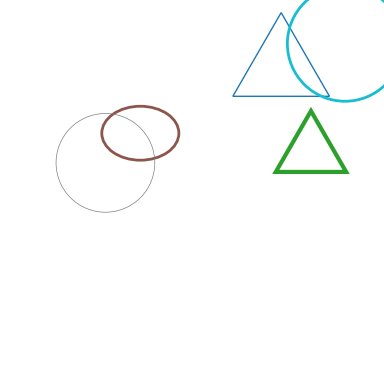[{"shape": "triangle", "thickness": 1, "radius": 0.72, "center": [0.73, 0.822]}, {"shape": "triangle", "thickness": 3, "radius": 0.53, "center": [0.808, 0.606]}, {"shape": "oval", "thickness": 2, "radius": 0.5, "center": [0.365, 0.654]}, {"shape": "circle", "thickness": 0.5, "radius": 0.64, "center": [0.274, 0.577]}, {"shape": "circle", "thickness": 2, "radius": 0.75, "center": [0.896, 0.887]}]